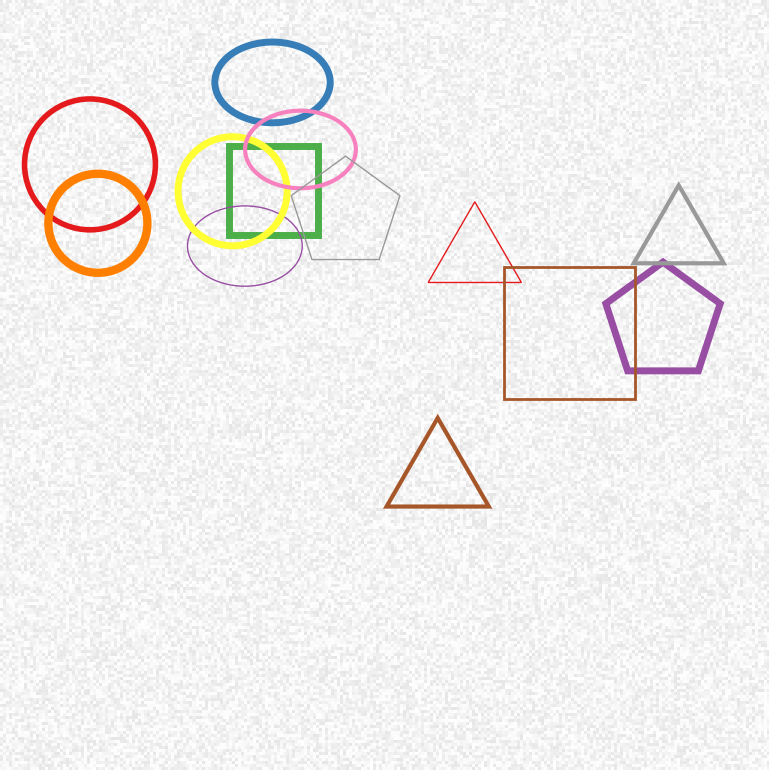[{"shape": "circle", "thickness": 2, "radius": 0.43, "center": [0.117, 0.787]}, {"shape": "triangle", "thickness": 0.5, "radius": 0.35, "center": [0.617, 0.668]}, {"shape": "oval", "thickness": 2.5, "radius": 0.37, "center": [0.354, 0.893]}, {"shape": "square", "thickness": 2.5, "radius": 0.29, "center": [0.356, 0.753]}, {"shape": "oval", "thickness": 0.5, "radius": 0.37, "center": [0.318, 0.68]}, {"shape": "pentagon", "thickness": 2.5, "radius": 0.39, "center": [0.861, 0.582]}, {"shape": "circle", "thickness": 3, "radius": 0.32, "center": [0.127, 0.71]}, {"shape": "circle", "thickness": 2.5, "radius": 0.35, "center": [0.302, 0.752]}, {"shape": "triangle", "thickness": 1.5, "radius": 0.38, "center": [0.568, 0.38]}, {"shape": "square", "thickness": 1, "radius": 0.43, "center": [0.739, 0.568]}, {"shape": "oval", "thickness": 1.5, "radius": 0.36, "center": [0.39, 0.806]}, {"shape": "pentagon", "thickness": 0.5, "radius": 0.37, "center": [0.449, 0.723]}, {"shape": "triangle", "thickness": 1.5, "radius": 0.34, "center": [0.881, 0.692]}]